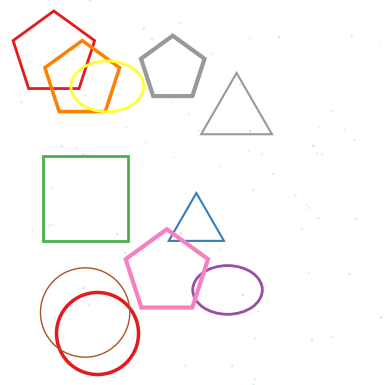[{"shape": "pentagon", "thickness": 2, "radius": 0.56, "center": [0.14, 0.86]}, {"shape": "circle", "thickness": 2.5, "radius": 0.53, "center": [0.253, 0.134]}, {"shape": "triangle", "thickness": 1.5, "radius": 0.41, "center": [0.51, 0.416]}, {"shape": "square", "thickness": 2, "radius": 0.55, "center": [0.222, 0.484]}, {"shape": "oval", "thickness": 2, "radius": 0.45, "center": [0.591, 0.247]}, {"shape": "pentagon", "thickness": 2.5, "radius": 0.51, "center": [0.214, 0.793]}, {"shape": "oval", "thickness": 2, "radius": 0.47, "center": [0.279, 0.776]}, {"shape": "circle", "thickness": 1, "radius": 0.58, "center": [0.221, 0.188]}, {"shape": "pentagon", "thickness": 3, "radius": 0.56, "center": [0.433, 0.292]}, {"shape": "triangle", "thickness": 1.5, "radius": 0.53, "center": [0.614, 0.704]}, {"shape": "pentagon", "thickness": 3, "radius": 0.43, "center": [0.449, 0.821]}]